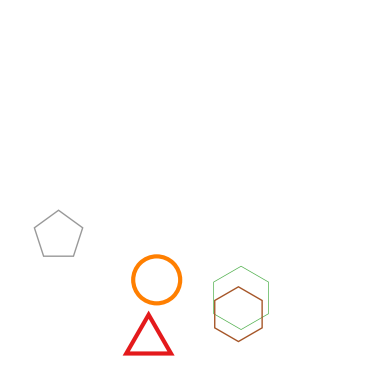[{"shape": "triangle", "thickness": 3, "radius": 0.34, "center": [0.386, 0.115]}, {"shape": "hexagon", "thickness": 0.5, "radius": 0.41, "center": [0.626, 0.226]}, {"shape": "circle", "thickness": 3, "radius": 0.31, "center": [0.407, 0.273]}, {"shape": "hexagon", "thickness": 1, "radius": 0.36, "center": [0.619, 0.184]}, {"shape": "pentagon", "thickness": 1, "radius": 0.33, "center": [0.152, 0.388]}]